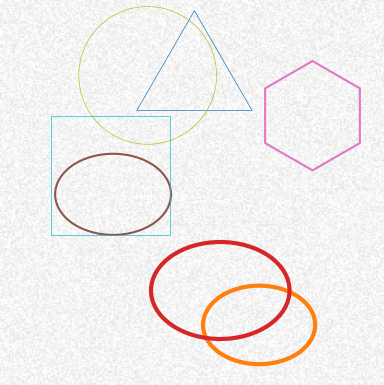[{"shape": "triangle", "thickness": 0.5, "radius": 0.86, "center": [0.505, 0.799]}, {"shape": "oval", "thickness": 3, "radius": 0.73, "center": [0.673, 0.156]}, {"shape": "oval", "thickness": 3, "radius": 0.9, "center": [0.572, 0.245]}, {"shape": "oval", "thickness": 1.5, "radius": 0.75, "center": [0.294, 0.495]}, {"shape": "hexagon", "thickness": 1.5, "radius": 0.71, "center": [0.812, 0.699]}, {"shape": "circle", "thickness": 0.5, "radius": 0.89, "center": [0.384, 0.804]}, {"shape": "square", "thickness": 0.5, "radius": 0.77, "center": [0.288, 0.544]}]